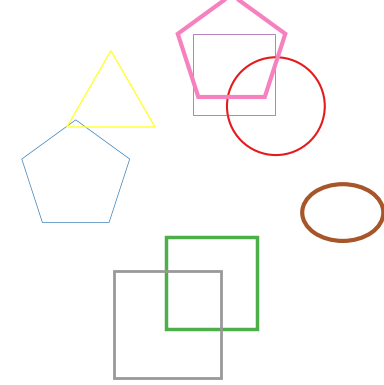[{"shape": "circle", "thickness": 1.5, "radius": 0.64, "center": [0.717, 0.724]}, {"shape": "pentagon", "thickness": 0.5, "radius": 0.74, "center": [0.197, 0.541]}, {"shape": "square", "thickness": 2.5, "radius": 0.59, "center": [0.549, 0.265]}, {"shape": "square", "thickness": 0.5, "radius": 0.53, "center": [0.607, 0.806]}, {"shape": "triangle", "thickness": 1, "radius": 0.66, "center": [0.288, 0.736]}, {"shape": "oval", "thickness": 3, "radius": 0.53, "center": [0.89, 0.448]}, {"shape": "pentagon", "thickness": 3, "radius": 0.73, "center": [0.601, 0.867]}, {"shape": "square", "thickness": 2, "radius": 0.7, "center": [0.436, 0.156]}]